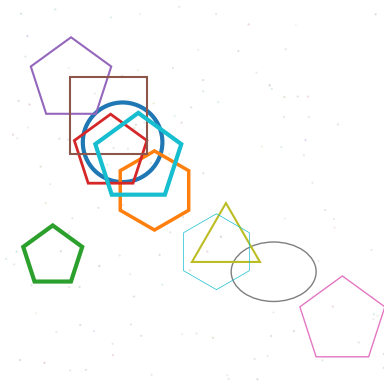[{"shape": "circle", "thickness": 3, "radius": 0.52, "center": [0.318, 0.63]}, {"shape": "hexagon", "thickness": 2.5, "radius": 0.51, "center": [0.401, 0.505]}, {"shape": "pentagon", "thickness": 3, "radius": 0.4, "center": [0.137, 0.334]}, {"shape": "pentagon", "thickness": 2, "radius": 0.5, "center": [0.287, 0.604]}, {"shape": "pentagon", "thickness": 1.5, "radius": 0.55, "center": [0.184, 0.793]}, {"shape": "square", "thickness": 1.5, "radius": 0.5, "center": [0.282, 0.7]}, {"shape": "pentagon", "thickness": 1, "radius": 0.58, "center": [0.889, 0.167]}, {"shape": "oval", "thickness": 1, "radius": 0.55, "center": [0.711, 0.294]}, {"shape": "triangle", "thickness": 1.5, "radius": 0.51, "center": [0.587, 0.371]}, {"shape": "hexagon", "thickness": 0.5, "radius": 0.49, "center": [0.562, 0.346]}, {"shape": "pentagon", "thickness": 3, "radius": 0.59, "center": [0.359, 0.589]}]